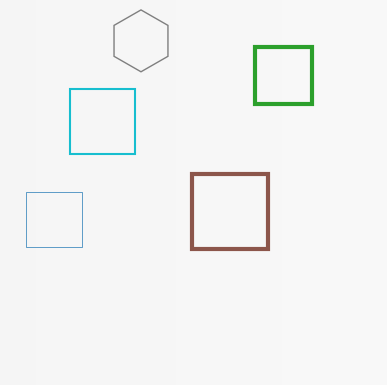[{"shape": "square", "thickness": 0.5, "radius": 0.36, "center": [0.139, 0.43]}, {"shape": "square", "thickness": 3, "radius": 0.37, "center": [0.732, 0.804]}, {"shape": "square", "thickness": 3, "radius": 0.49, "center": [0.594, 0.45]}, {"shape": "hexagon", "thickness": 1, "radius": 0.4, "center": [0.364, 0.894]}, {"shape": "square", "thickness": 1.5, "radius": 0.42, "center": [0.264, 0.685]}]